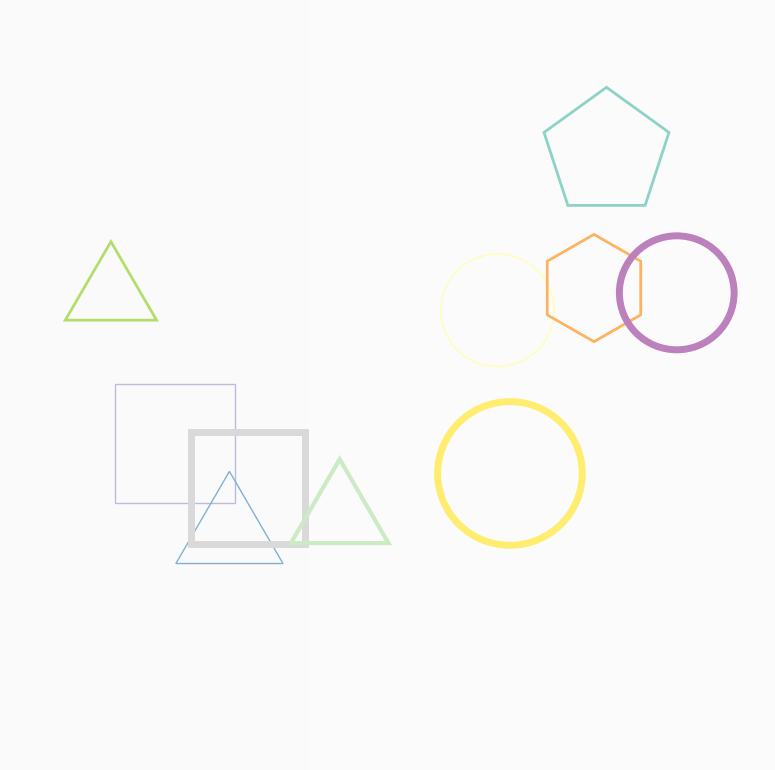[{"shape": "pentagon", "thickness": 1, "radius": 0.42, "center": [0.783, 0.802]}, {"shape": "circle", "thickness": 0.5, "radius": 0.37, "center": [0.642, 0.597]}, {"shape": "square", "thickness": 0.5, "radius": 0.39, "center": [0.225, 0.424]}, {"shape": "triangle", "thickness": 0.5, "radius": 0.4, "center": [0.296, 0.308]}, {"shape": "hexagon", "thickness": 1, "radius": 0.35, "center": [0.766, 0.626]}, {"shape": "triangle", "thickness": 1, "radius": 0.34, "center": [0.143, 0.618]}, {"shape": "square", "thickness": 2.5, "radius": 0.36, "center": [0.32, 0.366]}, {"shape": "circle", "thickness": 2.5, "radius": 0.37, "center": [0.873, 0.62]}, {"shape": "triangle", "thickness": 1.5, "radius": 0.36, "center": [0.438, 0.331]}, {"shape": "circle", "thickness": 2.5, "radius": 0.47, "center": [0.658, 0.385]}]